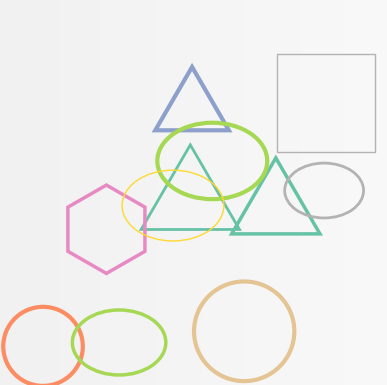[{"shape": "triangle", "thickness": 2, "radius": 0.73, "center": [0.491, 0.477]}, {"shape": "triangle", "thickness": 2.5, "radius": 0.66, "center": [0.712, 0.458]}, {"shape": "circle", "thickness": 3, "radius": 0.51, "center": [0.111, 0.1]}, {"shape": "triangle", "thickness": 3, "radius": 0.55, "center": [0.496, 0.716]}, {"shape": "hexagon", "thickness": 2.5, "radius": 0.57, "center": [0.275, 0.405]}, {"shape": "oval", "thickness": 2.5, "radius": 0.6, "center": [0.307, 0.11]}, {"shape": "oval", "thickness": 3, "radius": 0.71, "center": [0.548, 0.582]}, {"shape": "oval", "thickness": 1, "radius": 0.66, "center": [0.446, 0.466]}, {"shape": "circle", "thickness": 3, "radius": 0.65, "center": [0.63, 0.139]}, {"shape": "oval", "thickness": 2, "radius": 0.51, "center": [0.836, 0.505]}, {"shape": "square", "thickness": 1, "radius": 0.64, "center": [0.841, 0.732]}]